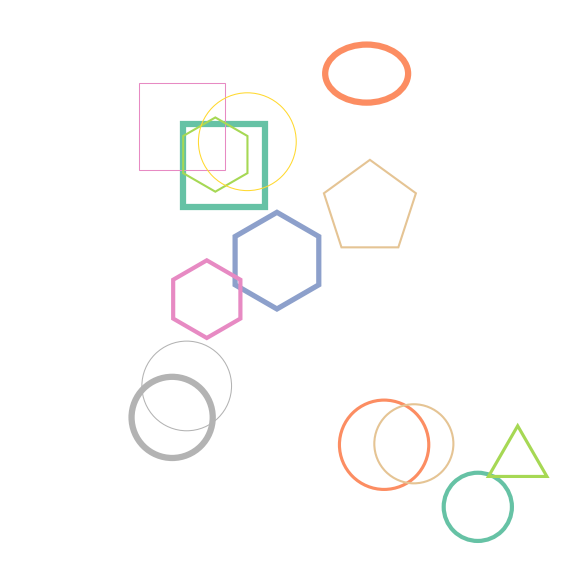[{"shape": "circle", "thickness": 2, "radius": 0.3, "center": [0.827, 0.121]}, {"shape": "square", "thickness": 3, "radius": 0.36, "center": [0.388, 0.713]}, {"shape": "circle", "thickness": 1.5, "radius": 0.39, "center": [0.665, 0.229]}, {"shape": "oval", "thickness": 3, "radius": 0.36, "center": [0.635, 0.872]}, {"shape": "hexagon", "thickness": 2.5, "radius": 0.42, "center": [0.48, 0.548]}, {"shape": "square", "thickness": 0.5, "radius": 0.37, "center": [0.315, 0.78]}, {"shape": "hexagon", "thickness": 2, "radius": 0.34, "center": [0.358, 0.481]}, {"shape": "triangle", "thickness": 1.5, "radius": 0.29, "center": [0.896, 0.203]}, {"shape": "hexagon", "thickness": 1, "radius": 0.32, "center": [0.373, 0.731]}, {"shape": "circle", "thickness": 0.5, "radius": 0.42, "center": [0.428, 0.754]}, {"shape": "pentagon", "thickness": 1, "radius": 0.42, "center": [0.641, 0.639]}, {"shape": "circle", "thickness": 1, "radius": 0.34, "center": [0.717, 0.231]}, {"shape": "circle", "thickness": 0.5, "radius": 0.39, "center": [0.323, 0.331]}, {"shape": "circle", "thickness": 3, "radius": 0.35, "center": [0.298, 0.276]}]